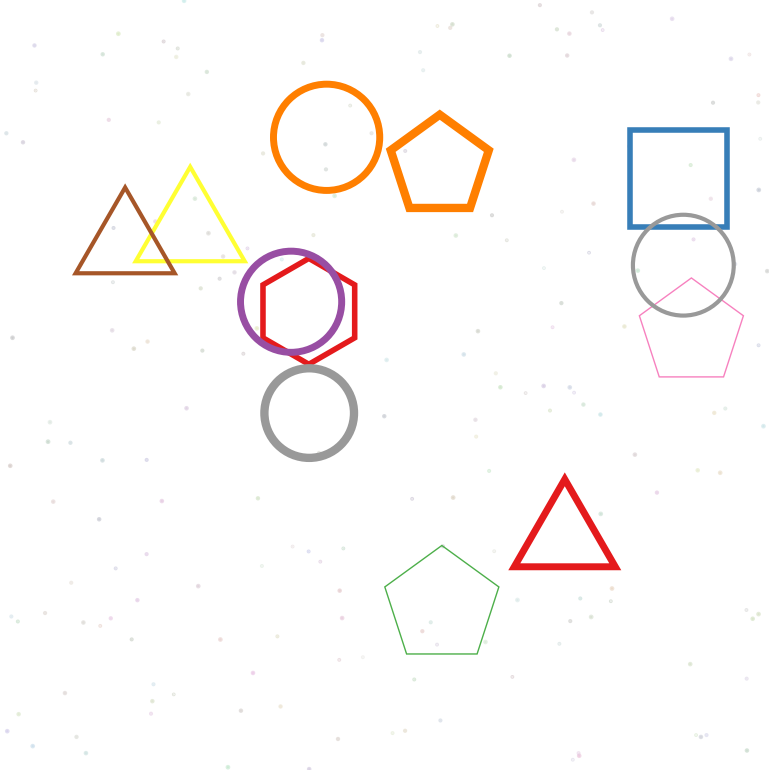[{"shape": "hexagon", "thickness": 2, "radius": 0.34, "center": [0.401, 0.596]}, {"shape": "triangle", "thickness": 2.5, "radius": 0.38, "center": [0.733, 0.302]}, {"shape": "square", "thickness": 2, "radius": 0.31, "center": [0.881, 0.768]}, {"shape": "pentagon", "thickness": 0.5, "radius": 0.39, "center": [0.574, 0.214]}, {"shape": "circle", "thickness": 2.5, "radius": 0.33, "center": [0.378, 0.608]}, {"shape": "circle", "thickness": 2.5, "radius": 0.34, "center": [0.424, 0.822]}, {"shape": "pentagon", "thickness": 3, "radius": 0.33, "center": [0.571, 0.784]}, {"shape": "triangle", "thickness": 1.5, "radius": 0.41, "center": [0.247, 0.702]}, {"shape": "triangle", "thickness": 1.5, "radius": 0.37, "center": [0.163, 0.682]}, {"shape": "pentagon", "thickness": 0.5, "radius": 0.36, "center": [0.898, 0.568]}, {"shape": "circle", "thickness": 3, "radius": 0.29, "center": [0.402, 0.464]}, {"shape": "circle", "thickness": 1.5, "radius": 0.33, "center": [0.887, 0.656]}]